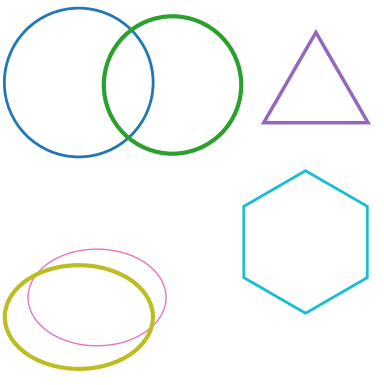[{"shape": "circle", "thickness": 2, "radius": 0.97, "center": [0.204, 0.786]}, {"shape": "circle", "thickness": 3, "radius": 0.89, "center": [0.448, 0.779]}, {"shape": "triangle", "thickness": 2.5, "radius": 0.78, "center": [0.82, 0.76]}, {"shape": "oval", "thickness": 1, "radius": 0.9, "center": [0.252, 0.227]}, {"shape": "oval", "thickness": 3, "radius": 0.96, "center": [0.205, 0.177]}, {"shape": "hexagon", "thickness": 2, "radius": 0.93, "center": [0.794, 0.371]}]